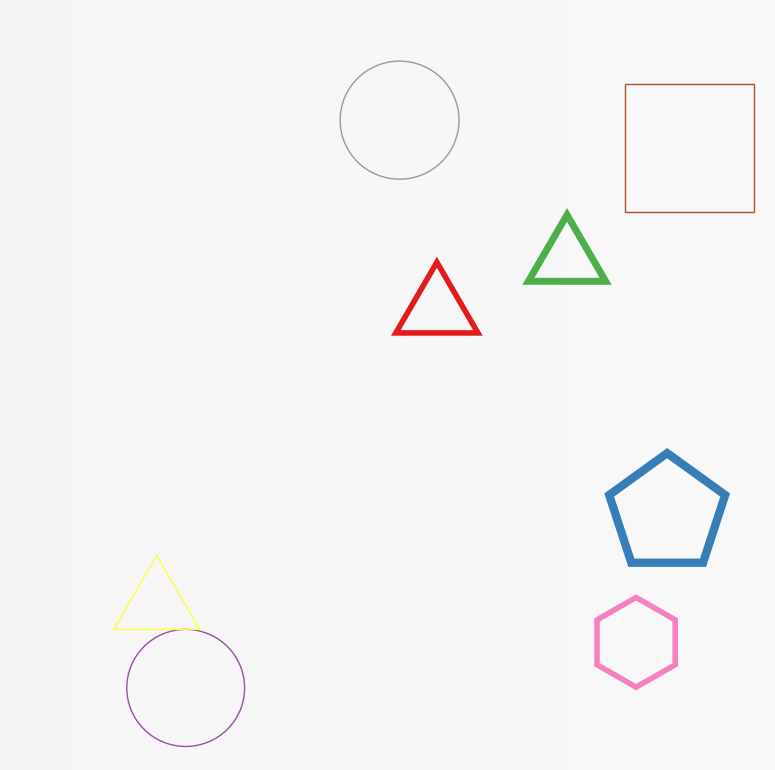[{"shape": "triangle", "thickness": 2, "radius": 0.31, "center": [0.564, 0.598]}, {"shape": "pentagon", "thickness": 3, "radius": 0.39, "center": [0.861, 0.333]}, {"shape": "triangle", "thickness": 2.5, "radius": 0.29, "center": [0.732, 0.663]}, {"shape": "circle", "thickness": 0.5, "radius": 0.38, "center": [0.24, 0.107]}, {"shape": "triangle", "thickness": 0.5, "radius": 0.32, "center": [0.202, 0.215]}, {"shape": "square", "thickness": 0.5, "radius": 0.42, "center": [0.89, 0.808]}, {"shape": "hexagon", "thickness": 2, "radius": 0.29, "center": [0.821, 0.166]}, {"shape": "circle", "thickness": 0.5, "radius": 0.38, "center": [0.516, 0.844]}]